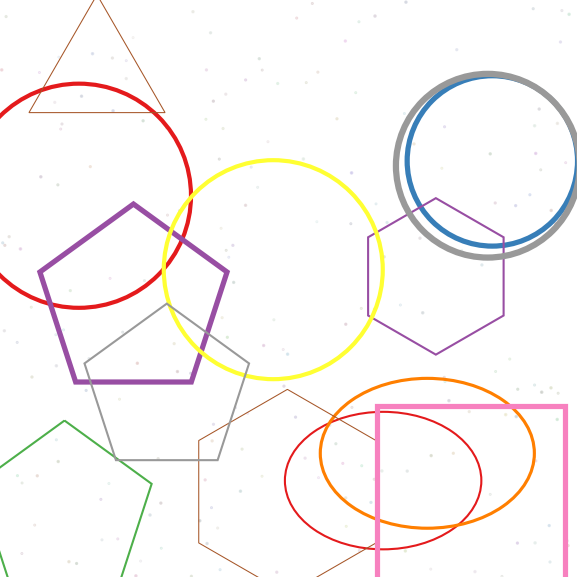[{"shape": "oval", "thickness": 1, "radius": 0.85, "center": [0.663, 0.167]}, {"shape": "circle", "thickness": 2, "radius": 0.97, "center": [0.137, 0.66]}, {"shape": "circle", "thickness": 2.5, "radius": 0.74, "center": [0.853, 0.72]}, {"shape": "pentagon", "thickness": 1, "radius": 0.79, "center": [0.112, 0.112]}, {"shape": "hexagon", "thickness": 1, "radius": 0.68, "center": [0.755, 0.521]}, {"shape": "pentagon", "thickness": 2.5, "radius": 0.85, "center": [0.231, 0.475]}, {"shape": "oval", "thickness": 1.5, "radius": 0.93, "center": [0.74, 0.214]}, {"shape": "circle", "thickness": 2, "radius": 0.95, "center": [0.473, 0.532]}, {"shape": "hexagon", "thickness": 0.5, "radius": 0.89, "center": [0.498, 0.148]}, {"shape": "triangle", "thickness": 0.5, "radius": 0.68, "center": [0.168, 0.872]}, {"shape": "square", "thickness": 2.5, "radius": 0.81, "center": [0.816, 0.134]}, {"shape": "pentagon", "thickness": 1, "radius": 0.75, "center": [0.289, 0.324]}, {"shape": "circle", "thickness": 3, "radius": 0.8, "center": [0.845, 0.712]}]